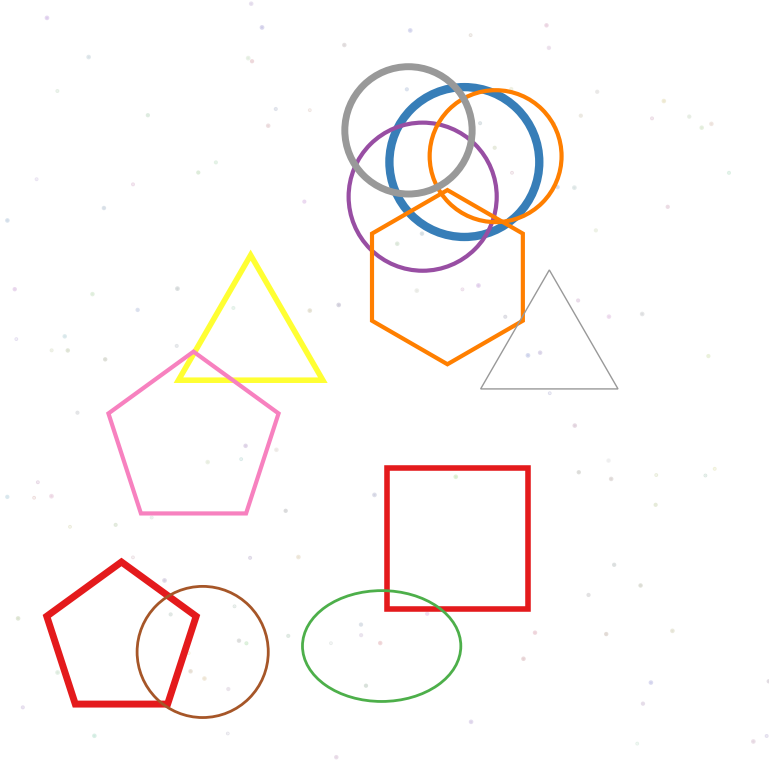[{"shape": "square", "thickness": 2, "radius": 0.46, "center": [0.594, 0.3]}, {"shape": "pentagon", "thickness": 2.5, "radius": 0.51, "center": [0.158, 0.168]}, {"shape": "circle", "thickness": 3, "radius": 0.49, "center": [0.603, 0.79]}, {"shape": "oval", "thickness": 1, "radius": 0.51, "center": [0.496, 0.161]}, {"shape": "circle", "thickness": 1.5, "radius": 0.48, "center": [0.549, 0.745]}, {"shape": "circle", "thickness": 1.5, "radius": 0.43, "center": [0.644, 0.797]}, {"shape": "hexagon", "thickness": 1.5, "radius": 0.57, "center": [0.581, 0.64]}, {"shape": "triangle", "thickness": 2, "radius": 0.54, "center": [0.326, 0.56]}, {"shape": "circle", "thickness": 1, "radius": 0.43, "center": [0.263, 0.153]}, {"shape": "pentagon", "thickness": 1.5, "radius": 0.58, "center": [0.251, 0.427]}, {"shape": "triangle", "thickness": 0.5, "radius": 0.51, "center": [0.713, 0.546]}, {"shape": "circle", "thickness": 2.5, "radius": 0.41, "center": [0.53, 0.831]}]